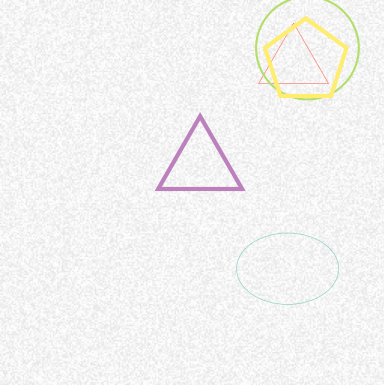[{"shape": "oval", "thickness": 0.5, "radius": 0.66, "center": [0.747, 0.302]}, {"shape": "triangle", "thickness": 0.5, "radius": 0.52, "center": [0.763, 0.835]}, {"shape": "circle", "thickness": 1.5, "radius": 0.67, "center": [0.799, 0.875]}, {"shape": "triangle", "thickness": 3, "radius": 0.63, "center": [0.52, 0.572]}, {"shape": "pentagon", "thickness": 3, "radius": 0.56, "center": [0.794, 0.841]}]